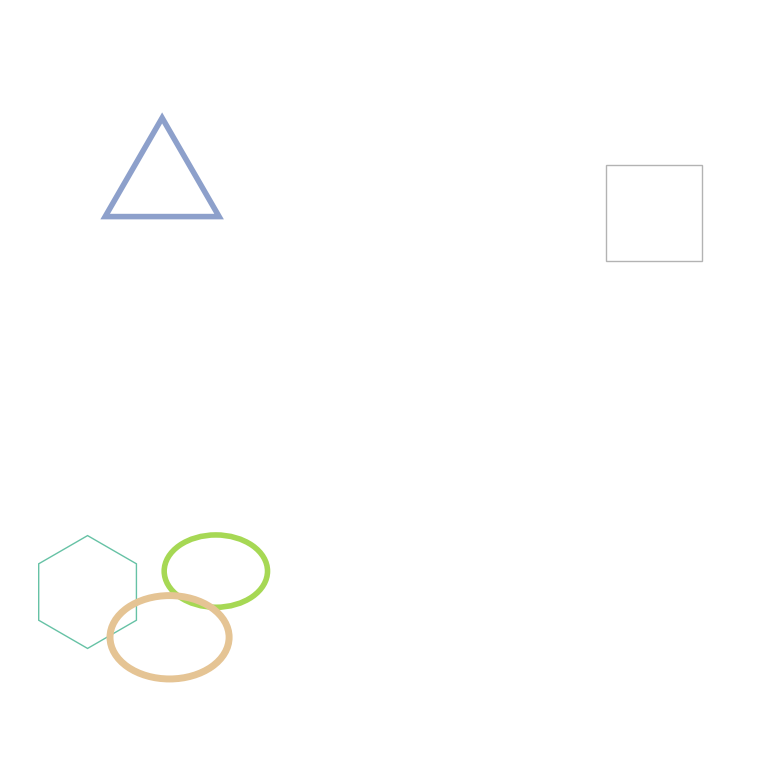[{"shape": "hexagon", "thickness": 0.5, "radius": 0.37, "center": [0.114, 0.231]}, {"shape": "triangle", "thickness": 2, "radius": 0.43, "center": [0.211, 0.761]}, {"shape": "oval", "thickness": 2, "radius": 0.34, "center": [0.28, 0.258]}, {"shape": "oval", "thickness": 2.5, "radius": 0.39, "center": [0.22, 0.172]}, {"shape": "square", "thickness": 0.5, "radius": 0.31, "center": [0.849, 0.723]}]